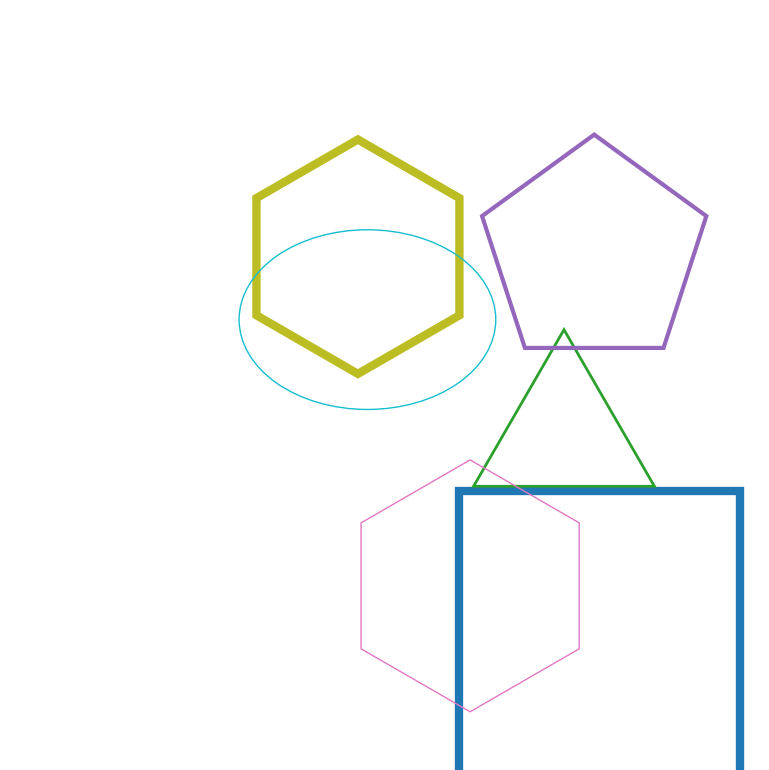[{"shape": "square", "thickness": 3, "radius": 0.91, "center": [0.779, 0.18]}, {"shape": "triangle", "thickness": 1, "radius": 0.68, "center": [0.732, 0.436]}, {"shape": "pentagon", "thickness": 1.5, "radius": 0.77, "center": [0.772, 0.672]}, {"shape": "hexagon", "thickness": 0.5, "radius": 0.82, "center": [0.611, 0.239]}, {"shape": "hexagon", "thickness": 3, "radius": 0.76, "center": [0.465, 0.667]}, {"shape": "oval", "thickness": 0.5, "radius": 0.83, "center": [0.477, 0.585]}]